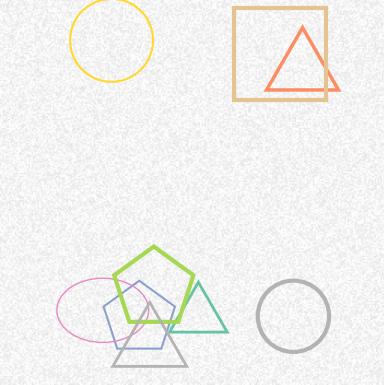[{"shape": "triangle", "thickness": 2, "radius": 0.43, "center": [0.515, 0.181]}, {"shape": "triangle", "thickness": 2.5, "radius": 0.54, "center": [0.786, 0.82]}, {"shape": "pentagon", "thickness": 1.5, "radius": 0.49, "center": [0.362, 0.173]}, {"shape": "oval", "thickness": 1, "radius": 0.6, "center": [0.267, 0.194]}, {"shape": "pentagon", "thickness": 3, "radius": 0.54, "center": [0.399, 0.252]}, {"shape": "circle", "thickness": 1.5, "radius": 0.54, "center": [0.29, 0.895]}, {"shape": "square", "thickness": 3, "radius": 0.59, "center": [0.727, 0.86]}, {"shape": "triangle", "thickness": 2, "radius": 0.55, "center": [0.389, 0.104]}, {"shape": "circle", "thickness": 3, "radius": 0.46, "center": [0.762, 0.179]}]